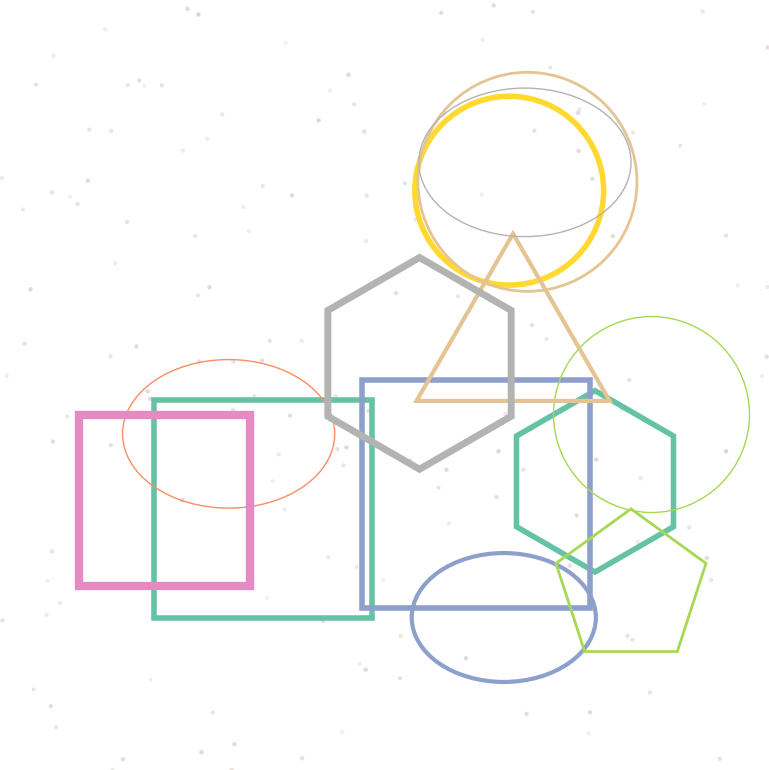[{"shape": "hexagon", "thickness": 2, "radius": 0.59, "center": [0.773, 0.375]}, {"shape": "square", "thickness": 2, "radius": 0.71, "center": [0.341, 0.339]}, {"shape": "oval", "thickness": 0.5, "radius": 0.69, "center": [0.297, 0.437]}, {"shape": "square", "thickness": 2, "radius": 0.74, "center": [0.619, 0.358]}, {"shape": "oval", "thickness": 1.5, "radius": 0.6, "center": [0.654, 0.198]}, {"shape": "square", "thickness": 3, "radius": 0.55, "center": [0.214, 0.35]}, {"shape": "pentagon", "thickness": 1, "radius": 0.51, "center": [0.819, 0.237]}, {"shape": "circle", "thickness": 0.5, "radius": 0.64, "center": [0.846, 0.462]}, {"shape": "circle", "thickness": 2, "radius": 0.61, "center": [0.661, 0.752]}, {"shape": "triangle", "thickness": 1.5, "radius": 0.72, "center": [0.666, 0.552]}, {"shape": "circle", "thickness": 1, "radius": 0.71, "center": [0.685, 0.764]}, {"shape": "hexagon", "thickness": 2.5, "radius": 0.69, "center": [0.545, 0.528]}, {"shape": "oval", "thickness": 0.5, "radius": 0.69, "center": [0.682, 0.789]}]